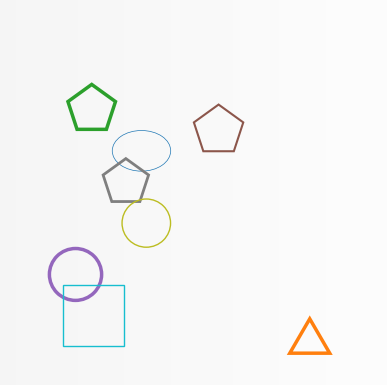[{"shape": "oval", "thickness": 0.5, "radius": 0.38, "center": [0.365, 0.608]}, {"shape": "triangle", "thickness": 2.5, "radius": 0.3, "center": [0.799, 0.112]}, {"shape": "pentagon", "thickness": 2.5, "radius": 0.32, "center": [0.237, 0.716]}, {"shape": "circle", "thickness": 2.5, "radius": 0.34, "center": [0.195, 0.287]}, {"shape": "pentagon", "thickness": 1.5, "radius": 0.34, "center": [0.564, 0.661]}, {"shape": "pentagon", "thickness": 2, "radius": 0.31, "center": [0.325, 0.526]}, {"shape": "circle", "thickness": 1, "radius": 0.31, "center": [0.378, 0.42]}, {"shape": "square", "thickness": 1, "radius": 0.4, "center": [0.24, 0.18]}]